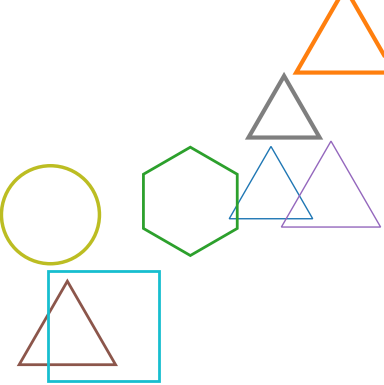[{"shape": "triangle", "thickness": 1, "radius": 0.63, "center": [0.704, 0.494]}, {"shape": "triangle", "thickness": 3, "radius": 0.73, "center": [0.896, 0.885]}, {"shape": "hexagon", "thickness": 2, "radius": 0.7, "center": [0.494, 0.477]}, {"shape": "triangle", "thickness": 1, "radius": 0.74, "center": [0.86, 0.485]}, {"shape": "triangle", "thickness": 2, "radius": 0.72, "center": [0.175, 0.125]}, {"shape": "triangle", "thickness": 3, "radius": 0.53, "center": [0.738, 0.696]}, {"shape": "circle", "thickness": 2.5, "radius": 0.64, "center": [0.131, 0.442]}, {"shape": "square", "thickness": 2, "radius": 0.72, "center": [0.269, 0.153]}]